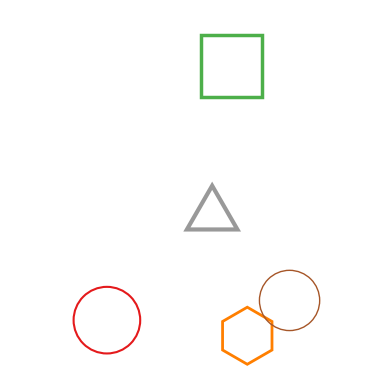[{"shape": "circle", "thickness": 1.5, "radius": 0.43, "center": [0.278, 0.168]}, {"shape": "square", "thickness": 2.5, "radius": 0.4, "center": [0.602, 0.829]}, {"shape": "hexagon", "thickness": 2, "radius": 0.37, "center": [0.642, 0.128]}, {"shape": "circle", "thickness": 1, "radius": 0.39, "center": [0.752, 0.22]}, {"shape": "triangle", "thickness": 3, "radius": 0.38, "center": [0.551, 0.442]}]